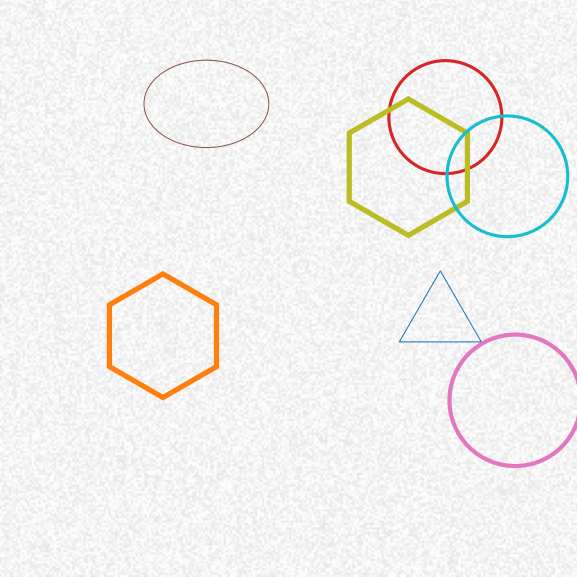[{"shape": "triangle", "thickness": 0.5, "radius": 0.41, "center": [0.762, 0.448]}, {"shape": "hexagon", "thickness": 2.5, "radius": 0.54, "center": [0.282, 0.418]}, {"shape": "circle", "thickness": 1.5, "radius": 0.49, "center": [0.771, 0.796]}, {"shape": "oval", "thickness": 0.5, "radius": 0.54, "center": [0.357, 0.819]}, {"shape": "circle", "thickness": 2, "radius": 0.57, "center": [0.892, 0.306]}, {"shape": "hexagon", "thickness": 2.5, "radius": 0.59, "center": [0.707, 0.71]}, {"shape": "circle", "thickness": 1.5, "radius": 0.52, "center": [0.879, 0.694]}]